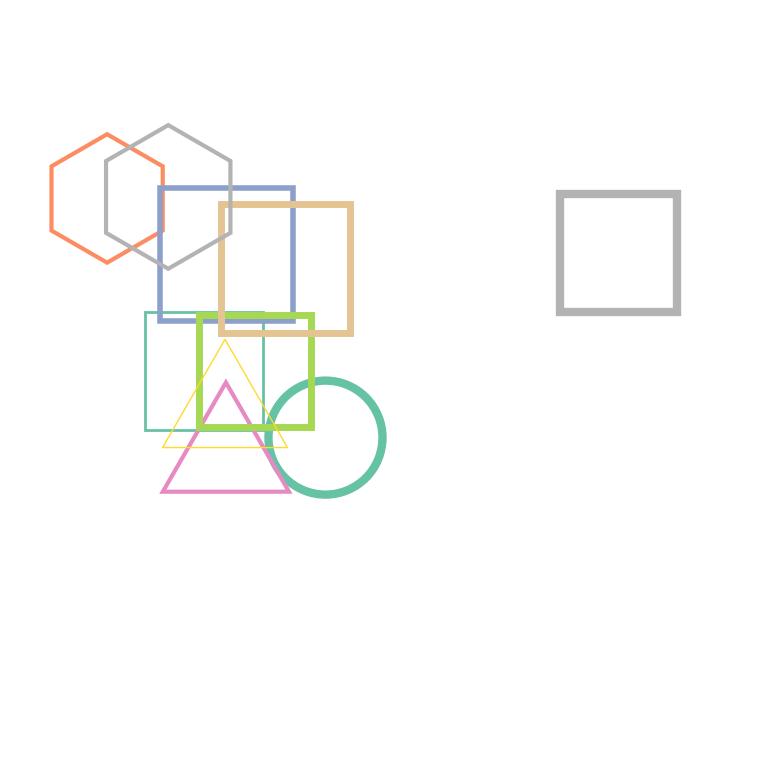[{"shape": "square", "thickness": 1, "radius": 0.38, "center": [0.265, 0.518]}, {"shape": "circle", "thickness": 3, "radius": 0.37, "center": [0.423, 0.432]}, {"shape": "hexagon", "thickness": 1.5, "radius": 0.42, "center": [0.139, 0.742]}, {"shape": "square", "thickness": 2, "radius": 0.43, "center": [0.294, 0.669]}, {"shape": "triangle", "thickness": 1.5, "radius": 0.47, "center": [0.293, 0.409]}, {"shape": "square", "thickness": 2.5, "radius": 0.36, "center": [0.331, 0.518]}, {"shape": "triangle", "thickness": 0.5, "radius": 0.47, "center": [0.292, 0.466]}, {"shape": "square", "thickness": 2.5, "radius": 0.42, "center": [0.371, 0.652]}, {"shape": "hexagon", "thickness": 1.5, "radius": 0.47, "center": [0.218, 0.744]}, {"shape": "square", "thickness": 3, "radius": 0.38, "center": [0.803, 0.671]}]